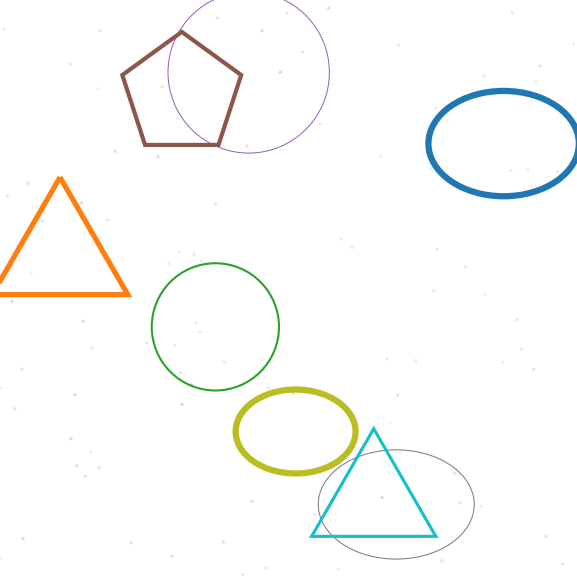[{"shape": "oval", "thickness": 3, "radius": 0.65, "center": [0.872, 0.75]}, {"shape": "triangle", "thickness": 2.5, "radius": 0.68, "center": [0.104, 0.557]}, {"shape": "circle", "thickness": 1, "radius": 0.55, "center": [0.373, 0.433]}, {"shape": "circle", "thickness": 0.5, "radius": 0.7, "center": [0.431, 0.874]}, {"shape": "pentagon", "thickness": 2, "radius": 0.54, "center": [0.315, 0.836]}, {"shape": "oval", "thickness": 0.5, "radius": 0.68, "center": [0.686, 0.126]}, {"shape": "oval", "thickness": 3, "radius": 0.52, "center": [0.512, 0.252]}, {"shape": "triangle", "thickness": 1.5, "radius": 0.62, "center": [0.647, 0.132]}]